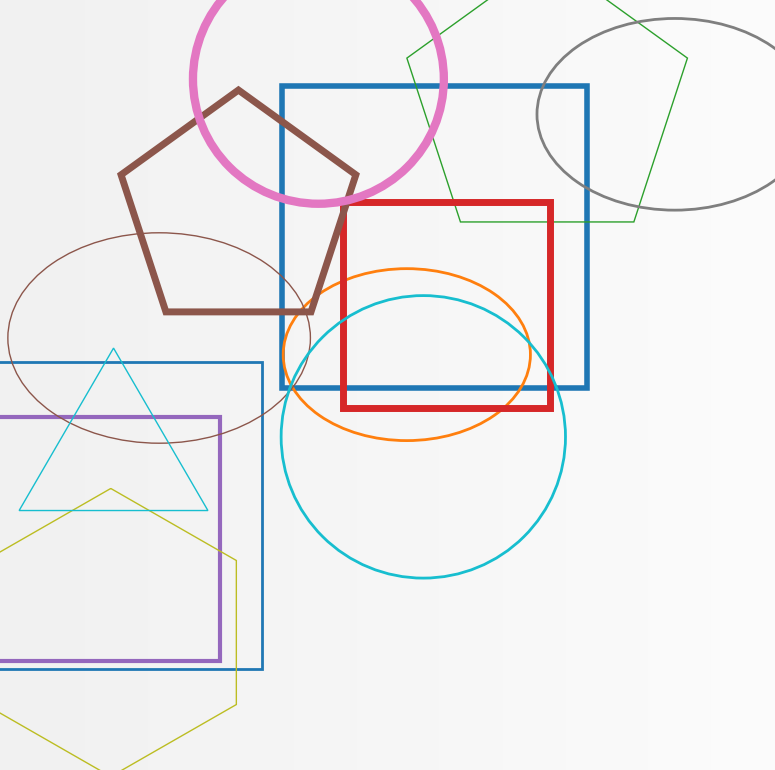[{"shape": "square", "thickness": 2, "radius": 0.98, "center": [0.561, 0.692]}, {"shape": "square", "thickness": 1, "radius": 1.0, "center": [0.138, 0.331]}, {"shape": "oval", "thickness": 1, "radius": 0.8, "center": [0.525, 0.539]}, {"shape": "pentagon", "thickness": 0.5, "radius": 0.95, "center": [0.706, 0.866]}, {"shape": "square", "thickness": 2.5, "radius": 0.67, "center": [0.576, 0.604]}, {"shape": "square", "thickness": 1.5, "radius": 0.79, "center": [0.125, 0.3]}, {"shape": "pentagon", "thickness": 2.5, "radius": 0.8, "center": [0.308, 0.724]}, {"shape": "oval", "thickness": 0.5, "radius": 0.98, "center": [0.205, 0.561]}, {"shape": "circle", "thickness": 3, "radius": 0.81, "center": [0.411, 0.897]}, {"shape": "oval", "thickness": 1, "radius": 0.89, "center": [0.871, 0.852]}, {"shape": "hexagon", "thickness": 0.5, "radius": 0.94, "center": [0.143, 0.179]}, {"shape": "triangle", "thickness": 0.5, "radius": 0.7, "center": [0.146, 0.407]}, {"shape": "circle", "thickness": 1, "radius": 0.92, "center": [0.546, 0.433]}]